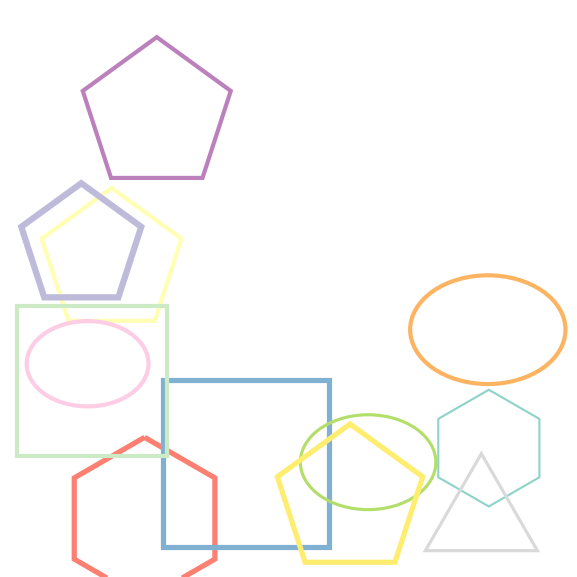[{"shape": "hexagon", "thickness": 1, "radius": 0.51, "center": [0.846, 0.223]}, {"shape": "pentagon", "thickness": 2, "radius": 0.64, "center": [0.193, 0.547]}, {"shape": "pentagon", "thickness": 3, "radius": 0.55, "center": [0.141, 0.573]}, {"shape": "hexagon", "thickness": 2.5, "radius": 0.7, "center": [0.25, 0.101]}, {"shape": "square", "thickness": 2.5, "radius": 0.72, "center": [0.426, 0.196]}, {"shape": "oval", "thickness": 2, "radius": 0.67, "center": [0.845, 0.428]}, {"shape": "oval", "thickness": 1.5, "radius": 0.59, "center": [0.637, 0.199]}, {"shape": "oval", "thickness": 2, "radius": 0.53, "center": [0.152, 0.369]}, {"shape": "triangle", "thickness": 1.5, "radius": 0.56, "center": [0.834, 0.102]}, {"shape": "pentagon", "thickness": 2, "radius": 0.67, "center": [0.271, 0.8]}, {"shape": "square", "thickness": 2, "radius": 0.65, "center": [0.16, 0.339]}, {"shape": "pentagon", "thickness": 2.5, "radius": 0.66, "center": [0.606, 0.133]}]